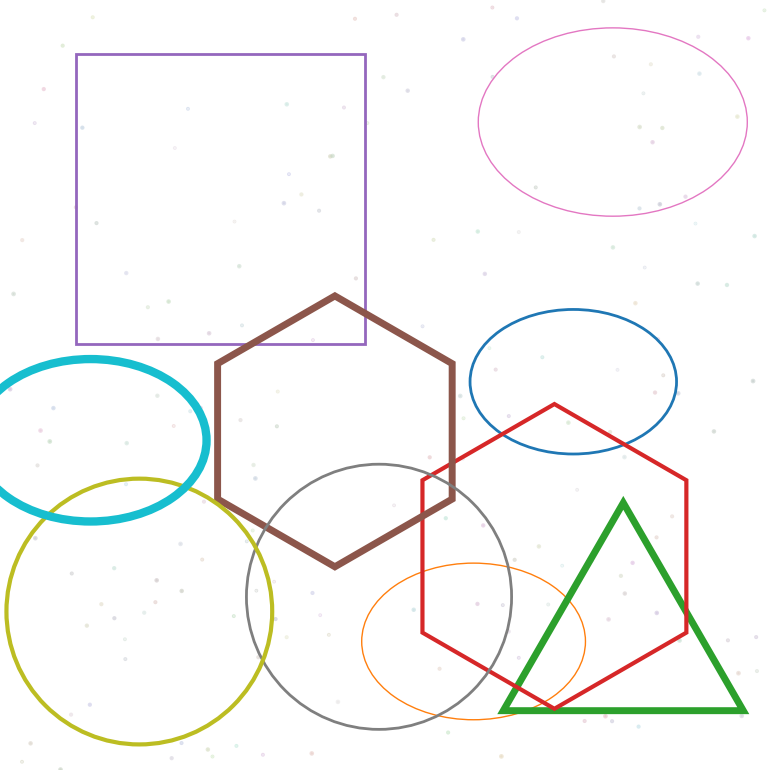[{"shape": "oval", "thickness": 1, "radius": 0.67, "center": [0.745, 0.504]}, {"shape": "oval", "thickness": 0.5, "radius": 0.73, "center": [0.615, 0.167]}, {"shape": "triangle", "thickness": 2.5, "radius": 0.9, "center": [0.809, 0.167]}, {"shape": "hexagon", "thickness": 1.5, "radius": 0.99, "center": [0.72, 0.277]}, {"shape": "square", "thickness": 1, "radius": 0.94, "center": [0.287, 0.741]}, {"shape": "hexagon", "thickness": 2.5, "radius": 0.88, "center": [0.435, 0.44]}, {"shape": "oval", "thickness": 0.5, "radius": 0.87, "center": [0.796, 0.842]}, {"shape": "circle", "thickness": 1, "radius": 0.86, "center": [0.492, 0.225]}, {"shape": "circle", "thickness": 1.5, "radius": 0.86, "center": [0.181, 0.206]}, {"shape": "oval", "thickness": 3, "radius": 0.75, "center": [0.118, 0.428]}]